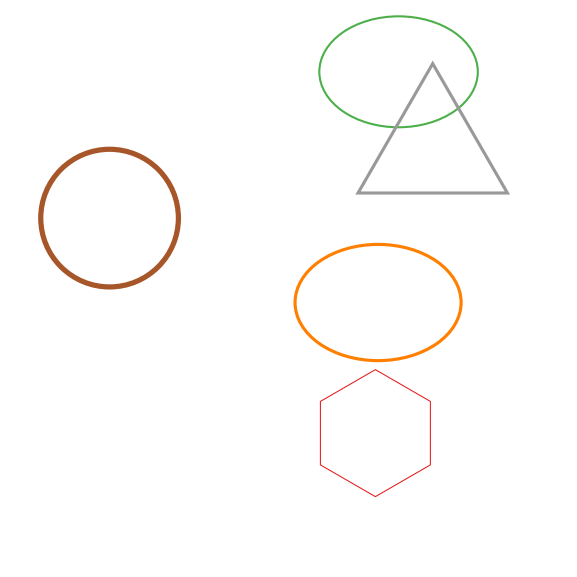[{"shape": "hexagon", "thickness": 0.5, "radius": 0.55, "center": [0.65, 0.249]}, {"shape": "oval", "thickness": 1, "radius": 0.69, "center": [0.69, 0.875]}, {"shape": "oval", "thickness": 1.5, "radius": 0.72, "center": [0.655, 0.475]}, {"shape": "circle", "thickness": 2.5, "radius": 0.6, "center": [0.19, 0.621]}, {"shape": "triangle", "thickness": 1.5, "radius": 0.75, "center": [0.749, 0.74]}]